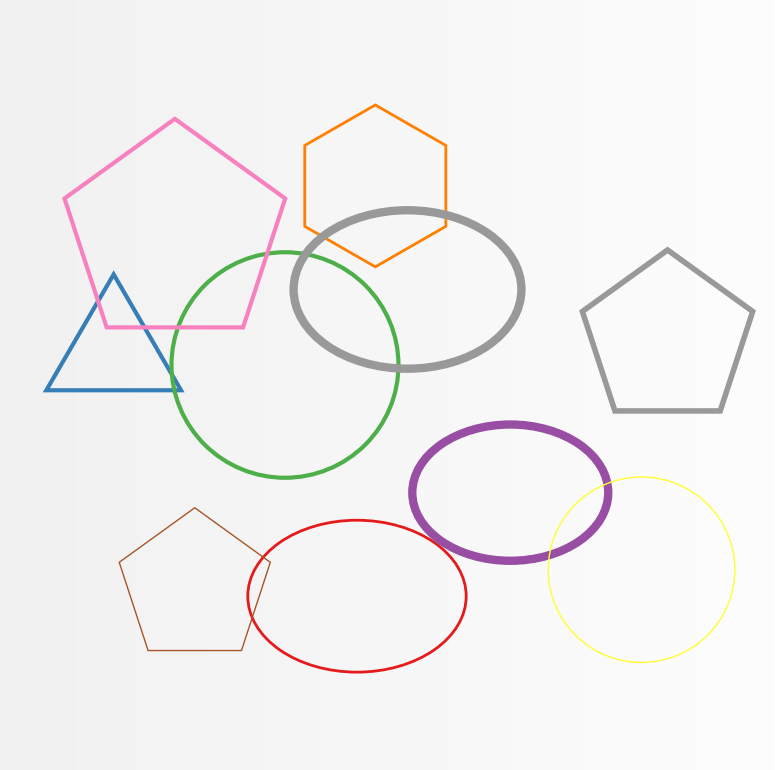[{"shape": "oval", "thickness": 1, "radius": 0.7, "center": [0.461, 0.226]}, {"shape": "triangle", "thickness": 1.5, "radius": 0.5, "center": [0.147, 0.543]}, {"shape": "circle", "thickness": 1.5, "radius": 0.73, "center": [0.368, 0.526]}, {"shape": "oval", "thickness": 3, "radius": 0.63, "center": [0.658, 0.36]}, {"shape": "hexagon", "thickness": 1, "radius": 0.53, "center": [0.484, 0.759]}, {"shape": "circle", "thickness": 0.5, "radius": 0.6, "center": [0.828, 0.26]}, {"shape": "pentagon", "thickness": 0.5, "radius": 0.51, "center": [0.251, 0.238]}, {"shape": "pentagon", "thickness": 1.5, "radius": 0.75, "center": [0.226, 0.696]}, {"shape": "pentagon", "thickness": 2, "radius": 0.58, "center": [0.861, 0.56]}, {"shape": "oval", "thickness": 3, "radius": 0.73, "center": [0.526, 0.624]}]